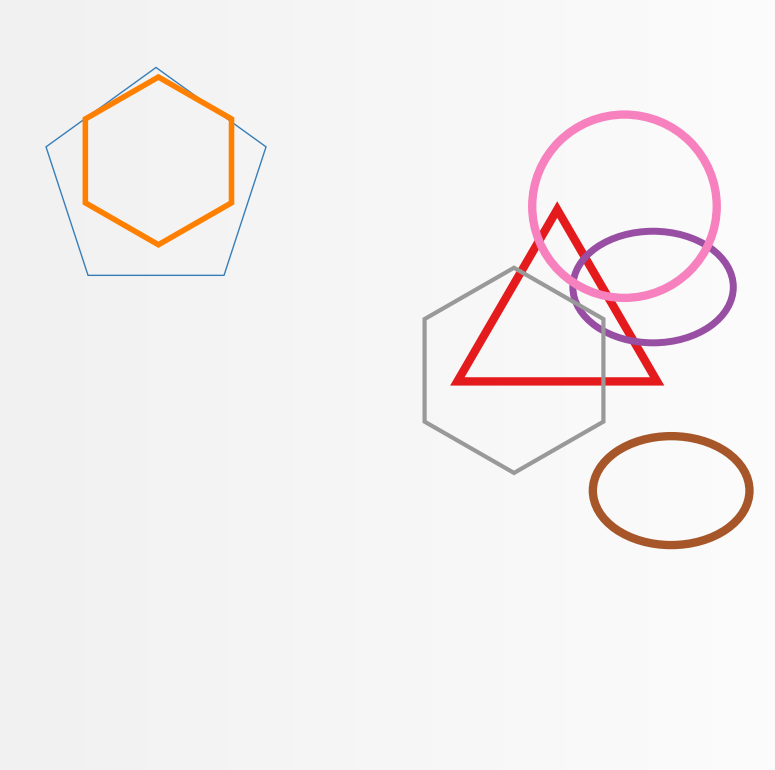[{"shape": "triangle", "thickness": 3, "radius": 0.74, "center": [0.719, 0.579]}, {"shape": "pentagon", "thickness": 0.5, "radius": 0.75, "center": [0.201, 0.763]}, {"shape": "oval", "thickness": 2.5, "radius": 0.52, "center": [0.843, 0.627]}, {"shape": "hexagon", "thickness": 2, "radius": 0.54, "center": [0.204, 0.791]}, {"shape": "oval", "thickness": 3, "radius": 0.51, "center": [0.866, 0.363]}, {"shape": "circle", "thickness": 3, "radius": 0.6, "center": [0.806, 0.732]}, {"shape": "hexagon", "thickness": 1.5, "radius": 0.67, "center": [0.663, 0.519]}]